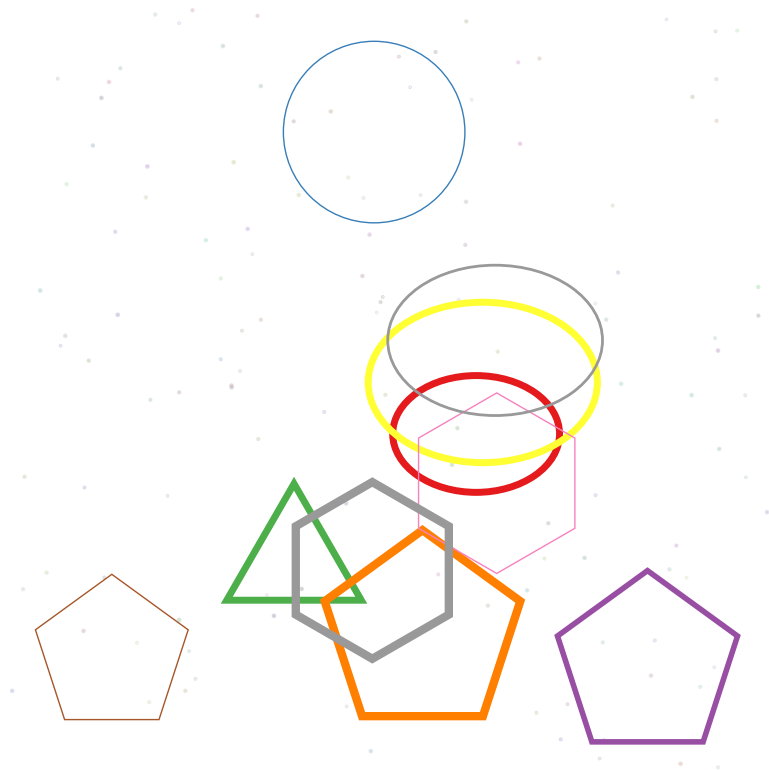[{"shape": "oval", "thickness": 2.5, "radius": 0.54, "center": [0.618, 0.436]}, {"shape": "circle", "thickness": 0.5, "radius": 0.59, "center": [0.486, 0.828]}, {"shape": "triangle", "thickness": 2.5, "radius": 0.5, "center": [0.382, 0.271]}, {"shape": "pentagon", "thickness": 2, "radius": 0.61, "center": [0.841, 0.136]}, {"shape": "pentagon", "thickness": 3, "radius": 0.67, "center": [0.549, 0.178]}, {"shape": "oval", "thickness": 2.5, "radius": 0.74, "center": [0.627, 0.503]}, {"shape": "pentagon", "thickness": 0.5, "radius": 0.52, "center": [0.145, 0.15]}, {"shape": "hexagon", "thickness": 0.5, "radius": 0.59, "center": [0.645, 0.372]}, {"shape": "hexagon", "thickness": 3, "radius": 0.57, "center": [0.484, 0.259]}, {"shape": "oval", "thickness": 1, "radius": 0.7, "center": [0.643, 0.558]}]